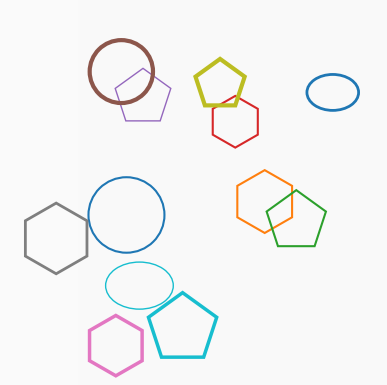[{"shape": "circle", "thickness": 1.5, "radius": 0.49, "center": [0.326, 0.442]}, {"shape": "oval", "thickness": 2, "radius": 0.33, "center": [0.859, 0.76]}, {"shape": "hexagon", "thickness": 1.5, "radius": 0.41, "center": [0.683, 0.476]}, {"shape": "pentagon", "thickness": 1.5, "radius": 0.4, "center": [0.765, 0.426]}, {"shape": "hexagon", "thickness": 1.5, "radius": 0.34, "center": [0.607, 0.684]}, {"shape": "pentagon", "thickness": 1, "radius": 0.38, "center": [0.369, 0.747]}, {"shape": "circle", "thickness": 3, "radius": 0.41, "center": [0.313, 0.814]}, {"shape": "hexagon", "thickness": 2.5, "radius": 0.39, "center": [0.299, 0.102]}, {"shape": "hexagon", "thickness": 2, "radius": 0.46, "center": [0.145, 0.381]}, {"shape": "pentagon", "thickness": 3, "radius": 0.33, "center": [0.568, 0.78]}, {"shape": "oval", "thickness": 1, "radius": 0.44, "center": [0.36, 0.258]}, {"shape": "pentagon", "thickness": 2.5, "radius": 0.46, "center": [0.471, 0.147]}]